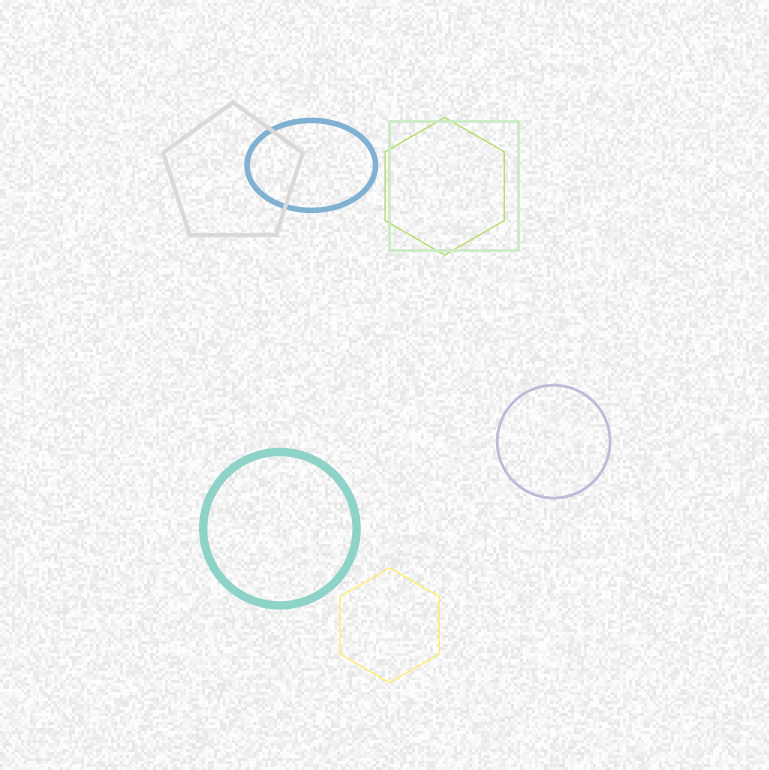[{"shape": "circle", "thickness": 3, "radius": 0.5, "center": [0.363, 0.313]}, {"shape": "circle", "thickness": 1, "radius": 0.37, "center": [0.719, 0.426]}, {"shape": "oval", "thickness": 2, "radius": 0.42, "center": [0.404, 0.785]}, {"shape": "hexagon", "thickness": 0.5, "radius": 0.45, "center": [0.577, 0.758]}, {"shape": "pentagon", "thickness": 1.5, "radius": 0.48, "center": [0.303, 0.772]}, {"shape": "square", "thickness": 1, "radius": 0.42, "center": [0.589, 0.759]}, {"shape": "hexagon", "thickness": 0.5, "radius": 0.37, "center": [0.506, 0.188]}]